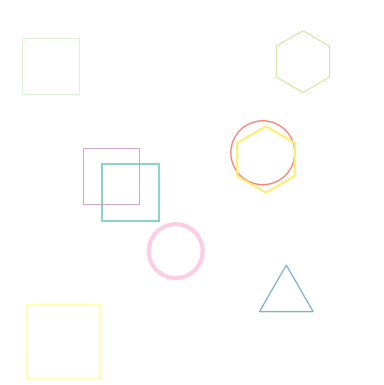[{"shape": "square", "thickness": 1.5, "radius": 0.37, "center": [0.34, 0.5]}, {"shape": "square", "thickness": 1.5, "radius": 0.48, "center": [0.165, 0.112]}, {"shape": "circle", "thickness": 1, "radius": 0.42, "center": [0.683, 0.603]}, {"shape": "triangle", "thickness": 1, "radius": 0.4, "center": [0.744, 0.231]}, {"shape": "hexagon", "thickness": 0.5, "radius": 0.4, "center": [0.787, 0.84]}, {"shape": "circle", "thickness": 3, "radius": 0.35, "center": [0.456, 0.348]}, {"shape": "square", "thickness": 0.5, "radius": 0.36, "center": [0.287, 0.544]}, {"shape": "square", "thickness": 0.5, "radius": 0.37, "center": [0.131, 0.828]}, {"shape": "hexagon", "thickness": 1.5, "radius": 0.43, "center": [0.691, 0.586]}]